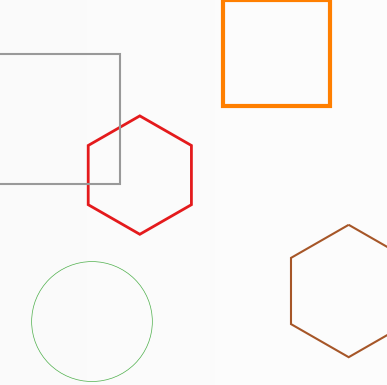[{"shape": "hexagon", "thickness": 2, "radius": 0.77, "center": [0.361, 0.545]}, {"shape": "circle", "thickness": 0.5, "radius": 0.78, "center": [0.237, 0.165]}, {"shape": "square", "thickness": 3, "radius": 0.69, "center": [0.714, 0.863]}, {"shape": "hexagon", "thickness": 1.5, "radius": 0.86, "center": [0.9, 0.244]}, {"shape": "square", "thickness": 1.5, "radius": 0.85, "center": [0.14, 0.691]}]